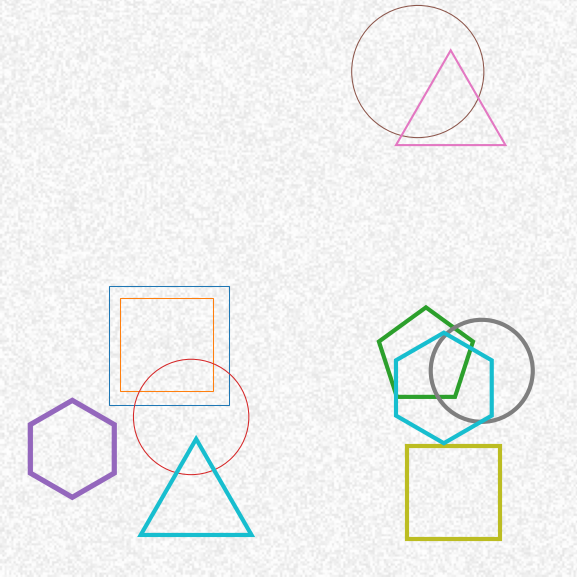[{"shape": "square", "thickness": 0.5, "radius": 0.52, "center": [0.292, 0.401]}, {"shape": "square", "thickness": 0.5, "radius": 0.4, "center": [0.289, 0.402]}, {"shape": "pentagon", "thickness": 2, "radius": 0.43, "center": [0.738, 0.381]}, {"shape": "circle", "thickness": 0.5, "radius": 0.5, "center": [0.331, 0.277]}, {"shape": "hexagon", "thickness": 2.5, "radius": 0.42, "center": [0.125, 0.222]}, {"shape": "circle", "thickness": 0.5, "radius": 0.57, "center": [0.723, 0.875]}, {"shape": "triangle", "thickness": 1, "radius": 0.55, "center": [0.78, 0.803]}, {"shape": "circle", "thickness": 2, "radius": 0.44, "center": [0.834, 0.357]}, {"shape": "square", "thickness": 2, "radius": 0.4, "center": [0.785, 0.146]}, {"shape": "triangle", "thickness": 2, "radius": 0.55, "center": [0.34, 0.128]}, {"shape": "hexagon", "thickness": 2, "radius": 0.48, "center": [0.769, 0.327]}]